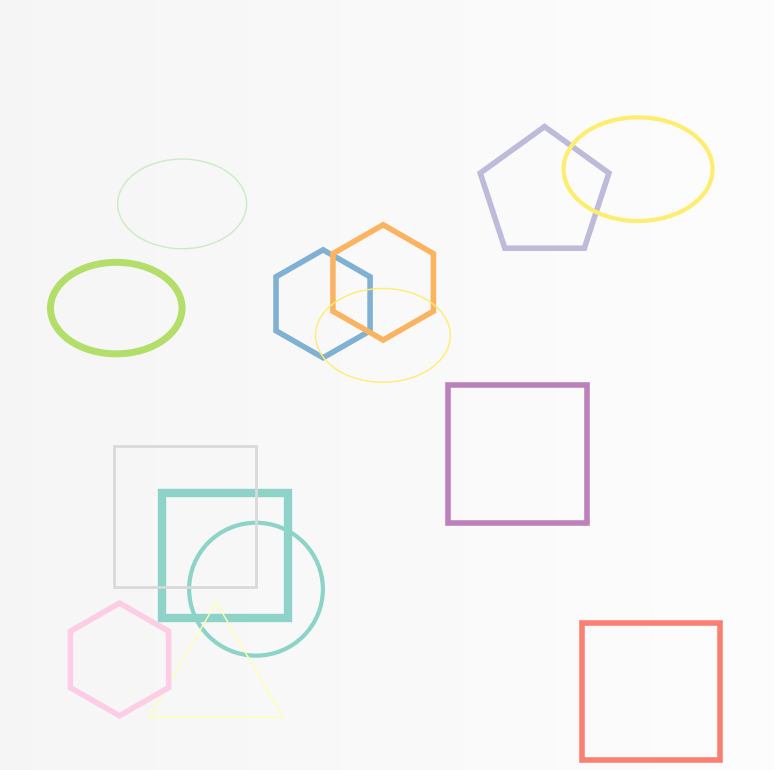[{"shape": "square", "thickness": 3, "radius": 0.41, "center": [0.29, 0.279]}, {"shape": "circle", "thickness": 1.5, "radius": 0.43, "center": [0.33, 0.235]}, {"shape": "triangle", "thickness": 0.5, "radius": 0.5, "center": [0.279, 0.118]}, {"shape": "pentagon", "thickness": 2, "radius": 0.44, "center": [0.703, 0.748]}, {"shape": "square", "thickness": 2, "radius": 0.45, "center": [0.84, 0.102]}, {"shape": "hexagon", "thickness": 2, "radius": 0.35, "center": [0.417, 0.605]}, {"shape": "hexagon", "thickness": 2, "radius": 0.37, "center": [0.494, 0.633]}, {"shape": "oval", "thickness": 2.5, "radius": 0.42, "center": [0.15, 0.6]}, {"shape": "hexagon", "thickness": 2, "radius": 0.37, "center": [0.154, 0.144]}, {"shape": "square", "thickness": 1, "radius": 0.46, "center": [0.239, 0.329]}, {"shape": "square", "thickness": 2, "radius": 0.45, "center": [0.668, 0.41]}, {"shape": "oval", "thickness": 0.5, "radius": 0.42, "center": [0.235, 0.735]}, {"shape": "oval", "thickness": 0.5, "radius": 0.43, "center": [0.494, 0.564]}, {"shape": "oval", "thickness": 1.5, "radius": 0.48, "center": [0.823, 0.78]}]